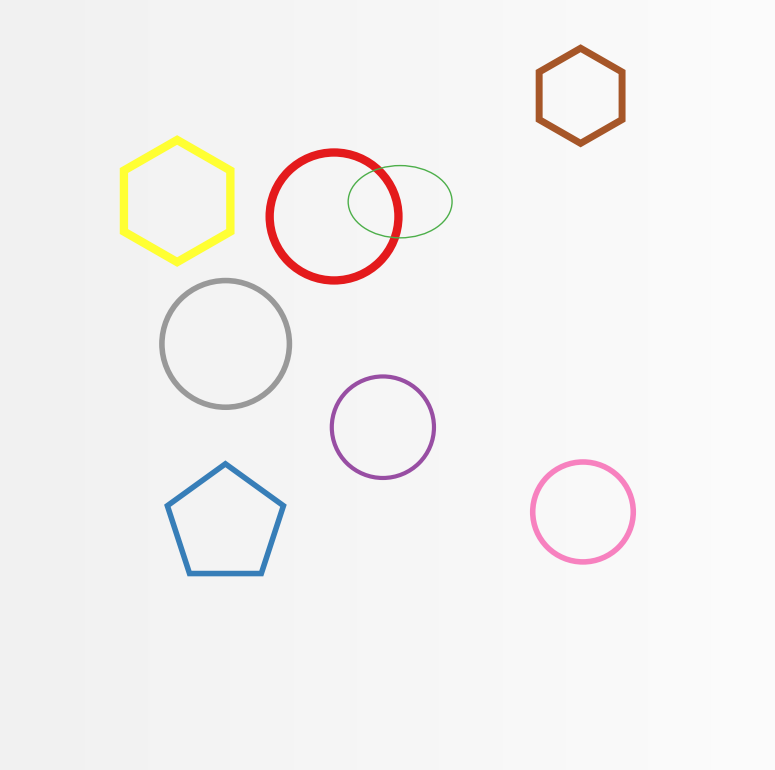[{"shape": "circle", "thickness": 3, "radius": 0.42, "center": [0.431, 0.719]}, {"shape": "pentagon", "thickness": 2, "radius": 0.39, "center": [0.291, 0.319]}, {"shape": "oval", "thickness": 0.5, "radius": 0.34, "center": [0.516, 0.738]}, {"shape": "circle", "thickness": 1.5, "radius": 0.33, "center": [0.494, 0.445]}, {"shape": "hexagon", "thickness": 3, "radius": 0.4, "center": [0.229, 0.739]}, {"shape": "hexagon", "thickness": 2.5, "radius": 0.31, "center": [0.749, 0.876]}, {"shape": "circle", "thickness": 2, "radius": 0.32, "center": [0.752, 0.335]}, {"shape": "circle", "thickness": 2, "radius": 0.41, "center": [0.291, 0.553]}]